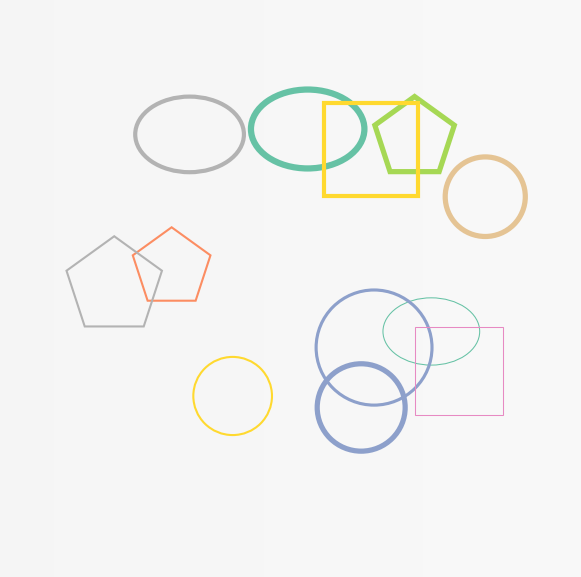[{"shape": "oval", "thickness": 3, "radius": 0.49, "center": [0.529, 0.776]}, {"shape": "oval", "thickness": 0.5, "radius": 0.42, "center": [0.742, 0.425]}, {"shape": "pentagon", "thickness": 1, "radius": 0.35, "center": [0.295, 0.535]}, {"shape": "circle", "thickness": 2.5, "radius": 0.38, "center": [0.621, 0.294]}, {"shape": "circle", "thickness": 1.5, "radius": 0.5, "center": [0.644, 0.397]}, {"shape": "square", "thickness": 0.5, "radius": 0.38, "center": [0.79, 0.356]}, {"shape": "pentagon", "thickness": 2.5, "radius": 0.36, "center": [0.713, 0.76]}, {"shape": "square", "thickness": 2, "radius": 0.41, "center": [0.638, 0.74]}, {"shape": "circle", "thickness": 1, "radius": 0.34, "center": [0.4, 0.313]}, {"shape": "circle", "thickness": 2.5, "radius": 0.34, "center": [0.835, 0.659]}, {"shape": "oval", "thickness": 2, "radius": 0.47, "center": [0.326, 0.766]}, {"shape": "pentagon", "thickness": 1, "radius": 0.43, "center": [0.197, 0.504]}]